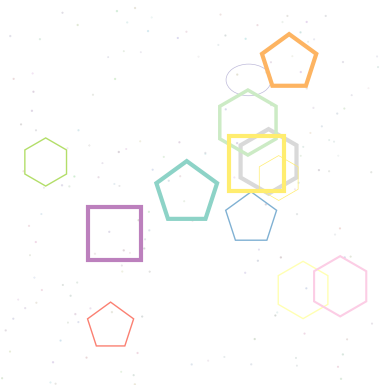[{"shape": "pentagon", "thickness": 3, "radius": 0.41, "center": [0.485, 0.499]}, {"shape": "hexagon", "thickness": 1, "radius": 0.37, "center": [0.787, 0.247]}, {"shape": "oval", "thickness": 0.5, "radius": 0.29, "center": [0.646, 0.792]}, {"shape": "pentagon", "thickness": 1, "radius": 0.31, "center": [0.287, 0.152]}, {"shape": "pentagon", "thickness": 1, "radius": 0.35, "center": [0.652, 0.432]}, {"shape": "pentagon", "thickness": 3, "radius": 0.37, "center": [0.751, 0.837]}, {"shape": "hexagon", "thickness": 1, "radius": 0.31, "center": [0.119, 0.579]}, {"shape": "hexagon", "thickness": 1.5, "radius": 0.39, "center": [0.884, 0.256]}, {"shape": "hexagon", "thickness": 3, "radius": 0.42, "center": [0.698, 0.581]}, {"shape": "square", "thickness": 3, "radius": 0.34, "center": [0.298, 0.393]}, {"shape": "hexagon", "thickness": 2.5, "radius": 0.42, "center": [0.644, 0.682]}, {"shape": "hexagon", "thickness": 0.5, "radius": 0.29, "center": [0.724, 0.538]}, {"shape": "square", "thickness": 3, "radius": 0.36, "center": [0.667, 0.576]}]